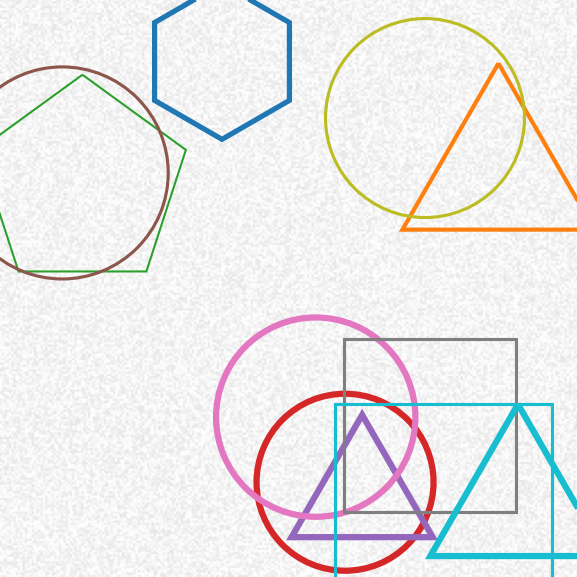[{"shape": "hexagon", "thickness": 2.5, "radius": 0.67, "center": [0.384, 0.893]}, {"shape": "triangle", "thickness": 2, "radius": 0.96, "center": [0.863, 0.697]}, {"shape": "pentagon", "thickness": 1, "radius": 0.94, "center": [0.143, 0.681]}, {"shape": "circle", "thickness": 3, "radius": 0.77, "center": [0.597, 0.164]}, {"shape": "triangle", "thickness": 3, "radius": 0.71, "center": [0.627, 0.14]}, {"shape": "circle", "thickness": 1.5, "radius": 0.92, "center": [0.108, 0.7]}, {"shape": "circle", "thickness": 3, "radius": 0.86, "center": [0.547, 0.277]}, {"shape": "square", "thickness": 1.5, "radius": 0.75, "center": [0.745, 0.263]}, {"shape": "circle", "thickness": 1.5, "radius": 0.86, "center": [0.736, 0.795]}, {"shape": "triangle", "thickness": 3, "radius": 0.88, "center": [0.897, 0.124]}, {"shape": "square", "thickness": 1.5, "radius": 0.94, "center": [0.768, 0.112]}]